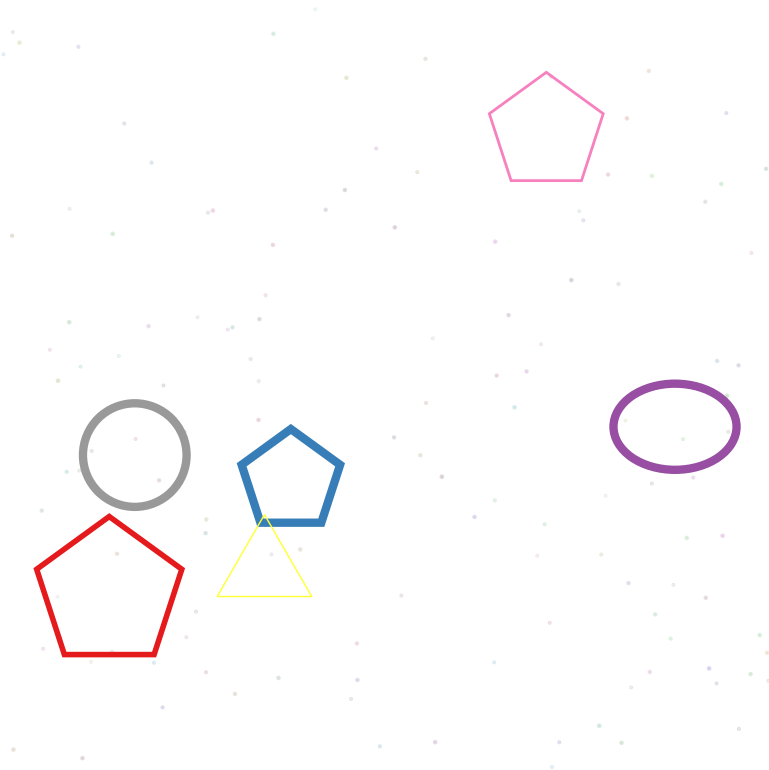[{"shape": "pentagon", "thickness": 2, "radius": 0.5, "center": [0.142, 0.23]}, {"shape": "pentagon", "thickness": 3, "radius": 0.34, "center": [0.378, 0.376]}, {"shape": "oval", "thickness": 3, "radius": 0.4, "center": [0.877, 0.446]}, {"shape": "triangle", "thickness": 0.5, "radius": 0.35, "center": [0.343, 0.261]}, {"shape": "pentagon", "thickness": 1, "radius": 0.39, "center": [0.709, 0.828]}, {"shape": "circle", "thickness": 3, "radius": 0.34, "center": [0.175, 0.409]}]